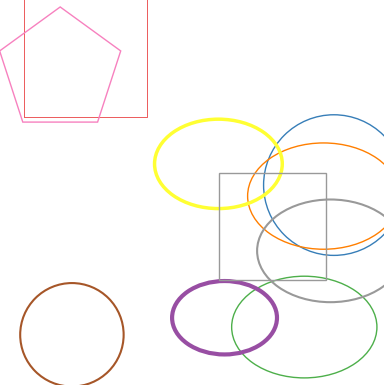[{"shape": "square", "thickness": 0.5, "radius": 0.8, "center": [0.222, 0.856]}, {"shape": "circle", "thickness": 1, "radius": 0.91, "center": [0.867, 0.519]}, {"shape": "oval", "thickness": 1, "radius": 0.94, "center": [0.79, 0.151]}, {"shape": "oval", "thickness": 3, "radius": 0.68, "center": [0.583, 0.175]}, {"shape": "oval", "thickness": 1, "radius": 0.99, "center": [0.84, 0.491]}, {"shape": "oval", "thickness": 2.5, "radius": 0.83, "center": [0.567, 0.574]}, {"shape": "circle", "thickness": 1.5, "radius": 0.67, "center": [0.187, 0.13]}, {"shape": "pentagon", "thickness": 1, "radius": 0.83, "center": [0.156, 0.817]}, {"shape": "oval", "thickness": 1.5, "radius": 0.95, "center": [0.858, 0.348]}, {"shape": "square", "thickness": 1, "radius": 0.7, "center": [0.707, 0.412]}]